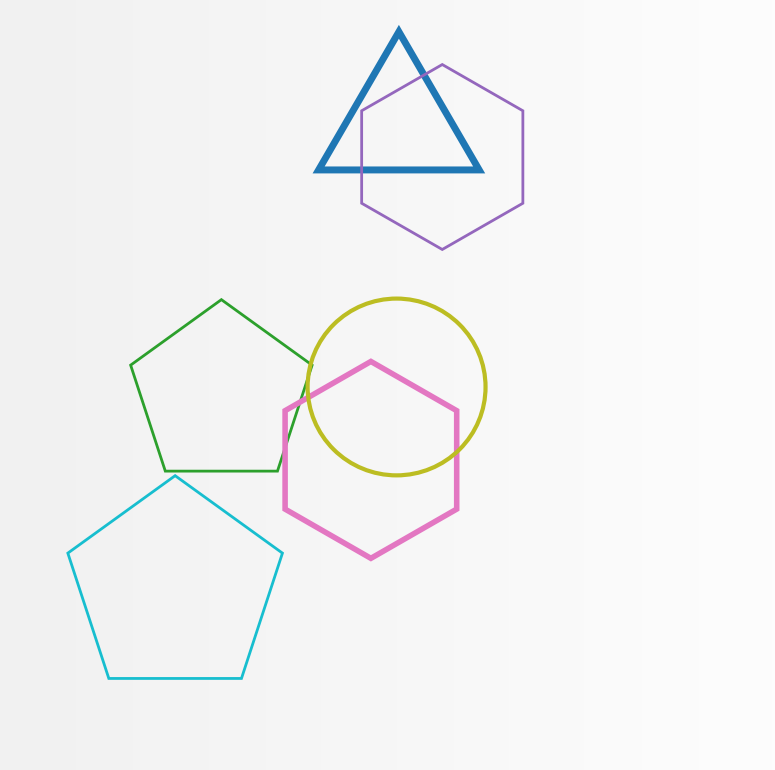[{"shape": "triangle", "thickness": 2.5, "radius": 0.6, "center": [0.515, 0.839]}, {"shape": "pentagon", "thickness": 1, "radius": 0.62, "center": [0.286, 0.488]}, {"shape": "hexagon", "thickness": 1, "radius": 0.6, "center": [0.571, 0.796]}, {"shape": "hexagon", "thickness": 2, "radius": 0.64, "center": [0.479, 0.403]}, {"shape": "circle", "thickness": 1.5, "radius": 0.57, "center": [0.512, 0.497]}, {"shape": "pentagon", "thickness": 1, "radius": 0.73, "center": [0.226, 0.237]}]